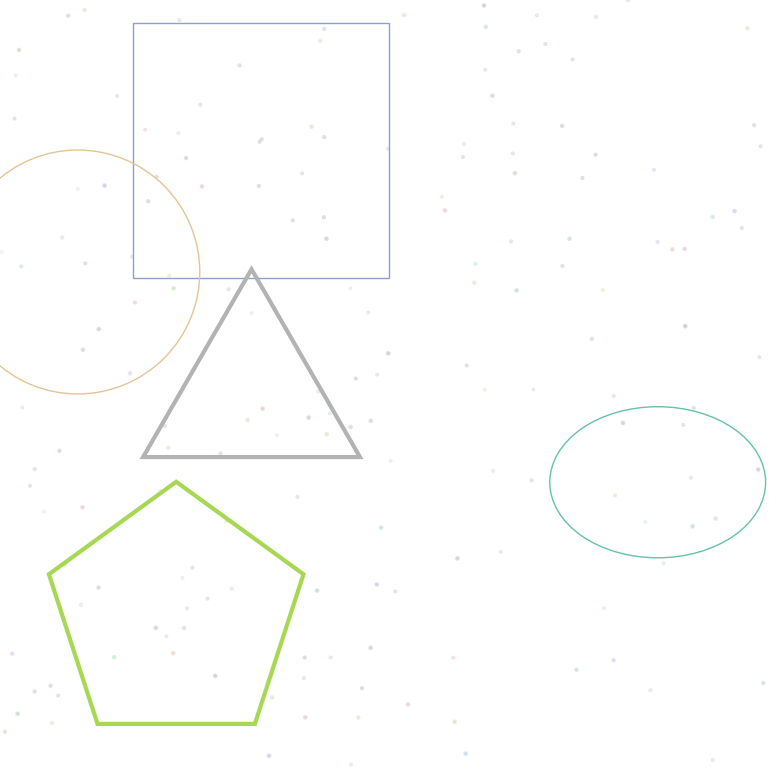[{"shape": "oval", "thickness": 0.5, "radius": 0.7, "center": [0.854, 0.374]}, {"shape": "square", "thickness": 0.5, "radius": 0.83, "center": [0.339, 0.804]}, {"shape": "pentagon", "thickness": 1.5, "radius": 0.87, "center": [0.229, 0.2]}, {"shape": "circle", "thickness": 0.5, "radius": 0.79, "center": [0.101, 0.647]}, {"shape": "triangle", "thickness": 1.5, "radius": 0.81, "center": [0.327, 0.488]}]